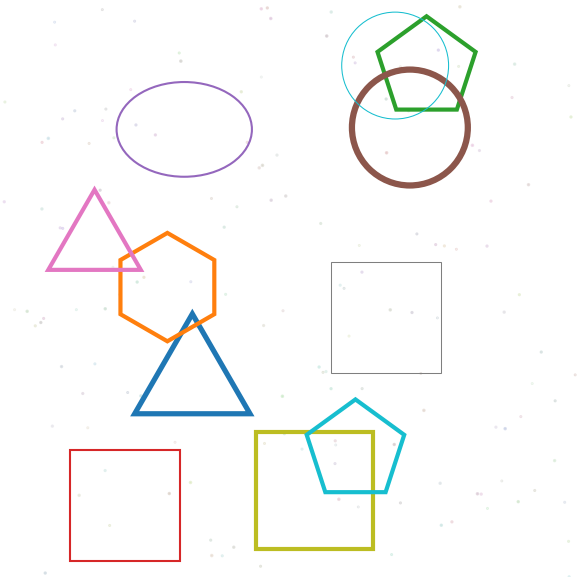[{"shape": "triangle", "thickness": 2.5, "radius": 0.58, "center": [0.333, 0.34]}, {"shape": "hexagon", "thickness": 2, "radius": 0.47, "center": [0.29, 0.502]}, {"shape": "pentagon", "thickness": 2, "radius": 0.45, "center": [0.739, 0.882]}, {"shape": "square", "thickness": 1, "radius": 0.48, "center": [0.217, 0.124]}, {"shape": "oval", "thickness": 1, "radius": 0.59, "center": [0.319, 0.775]}, {"shape": "circle", "thickness": 3, "radius": 0.5, "center": [0.71, 0.778]}, {"shape": "triangle", "thickness": 2, "radius": 0.46, "center": [0.164, 0.578]}, {"shape": "square", "thickness": 0.5, "radius": 0.48, "center": [0.669, 0.449]}, {"shape": "square", "thickness": 2, "radius": 0.51, "center": [0.544, 0.149]}, {"shape": "circle", "thickness": 0.5, "radius": 0.46, "center": [0.684, 0.886]}, {"shape": "pentagon", "thickness": 2, "radius": 0.44, "center": [0.616, 0.219]}]